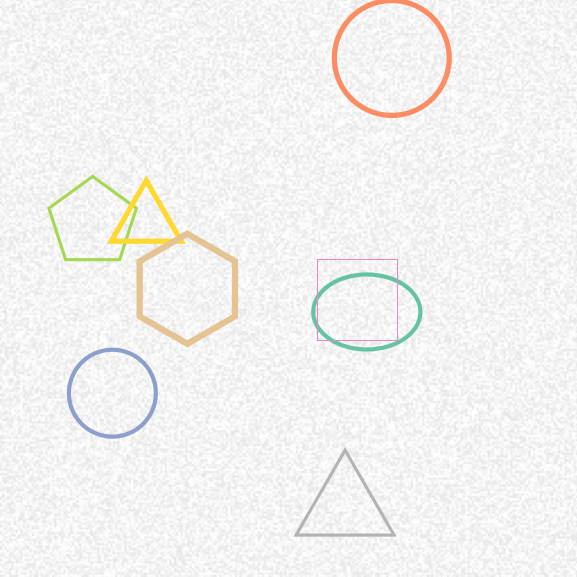[{"shape": "oval", "thickness": 2, "radius": 0.46, "center": [0.635, 0.459]}, {"shape": "circle", "thickness": 2.5, "radius": 0.5, "center": [0.678, 0.899]}, {"shape": "circle", "thickness": 2, "radius": 0.38, "center": [0.195, 0.318]}, {"shape": "square", "thickness": 0.5, "radius": 0.35, "center": [0.618, 0.48]}, {"shape": "pentagon", "thickness": 1.5, "radius": 0.4, "center": [0.16, 0.614]}, {"shape": "triangle", "thickness": 2.5, "radius": 0.35, "center": [0.253, 0.616]}, {"shape": "hexagon", "thickness": 3, "radius": 0.48, "center": [0.324, 0.499]}, {"shape": "triangle", "thickness": 1.5, "radius": 0.49, "center": [0.598, 0.122]}]